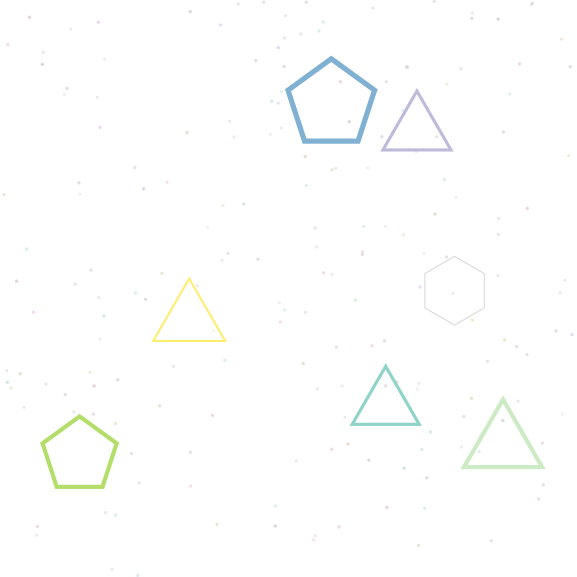[{"shape": "triangle", "thickness": 1.5, "radius": 0.33, "center": [0.668, 0.298]}, {"shape": "triangle", "thickness": 1.5, "radius": 0.34, "center": [0.722, 0.773]}, {"shape": "pentagon", "thickness": 2.5, "radius": 0.39, "center": [0.574, 0.819]}, {"shape": "pentagon", "thickness": 2, "radius": 0.34, "center": [0.138, 0.211]}, {"shape": "hexagon", "thickness": 0.5, "radius": 0.3, "center": [0.787, 0.496]}, {"shape": "triangle", "thickness": 2, "radius": 0.39, "center": [0.871, 0.229]}, {"shape": "triangle", "thickness": 1, "radius": 0.36, "center": [0.328, 0.445]}]